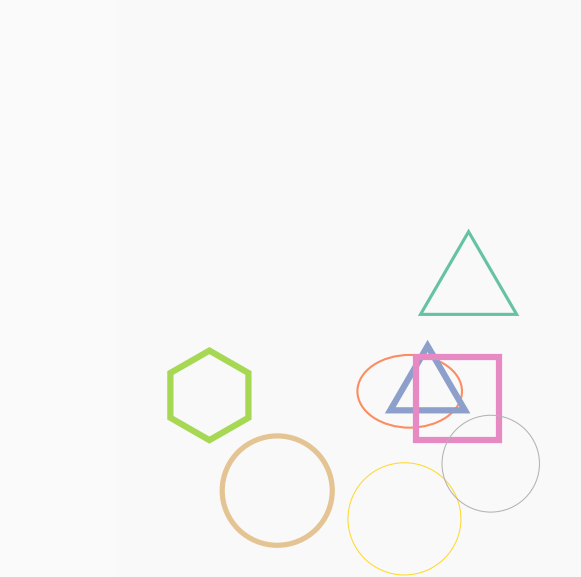[{"shape": "triangle", "thickness": 1.5, "radius": 0.48, "center": [0.806, 0.502]}, {"shape": "oval", "thickness": 1, "radius": 0.45, "center": [0.705, 0.322]}, {"shape": "triangle", "thickness": 3, "radius": 0.37, "center": [0.736, 0.326]}, {"shape": "square", "thickness": 3, "radius": 0.36, "center": [0.787, 0.309]}, {"shape": "hexagon", "thickness": 3, "radius": 0.39, "center": [0.36, 0.315]}, {"shape": "circle", "thickness": 0.5, "radius": 0.49, "center": [0.696, 0.101]}, {"shape": "circle", "thickness": 2.5, "radius": 0.47, "center": [0.477, 0.15]}, {"shape": "circle", "thickness": 0.5, "radius": 0.42, "center": [0.844, 0.196]}]